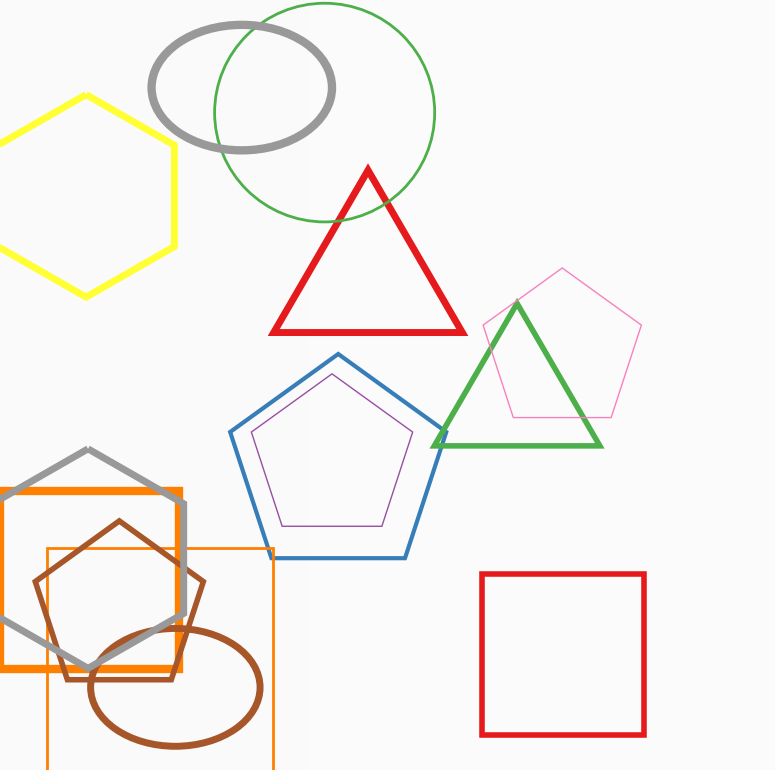[{"shape": "triangle", "thickness": 2.5, "radius": 0.7, "center": [0.475, 0.638]}, {"shape": "square", "thickness": 2, "radius": 0.52, "center": [0.726, 0.15]}, {"shape": "pentagon", "thickness": 1.5, "radius": 0.73, "center": [0.436, 0.394]}, {"shape": "triangle", "thickness": 2, "radius": 0.62, "center": [0.667, 0.483]}, {"shape": "circle", "thickness": 1, "radius": 0.71, "center": [0.419, 0.854]}, {"shape": "pentagon", "thickness": 0.5, "radius": 0.55, "center": [0.428, 0.405]}, {"shape": "square", "thickness": 3, "radius": 0.58, "center": [0.115, 0.247]}, {"shape": "square", "thickness": 1, "radius": 0.73, "center": [0.207, 0.142]}, {"shape": "hexagon", "thickness": 2.5, "radius": 0.66, "center": [0.111, 0.746]}, {"shape": "pentagon", "thickness": 2, "radius": 0.57, "center": [0.154, 0.209]}, {"shape": "oval", "thickness": 2.5, "radius": 0.55, "center": [0.226, 0.107]}, {"shape": "pentagon", "thickness": 0.5, "radius": 0.54, "center": [0.725, 0.545]}, {"shape": "hexagon", "thickness": 2.5, "radius": 0.71, "center": [0.114, 0.275]}, {"shape": "oval", "thickness": 3, "radius": 0.58, "center": [0.312, 0.886]}]